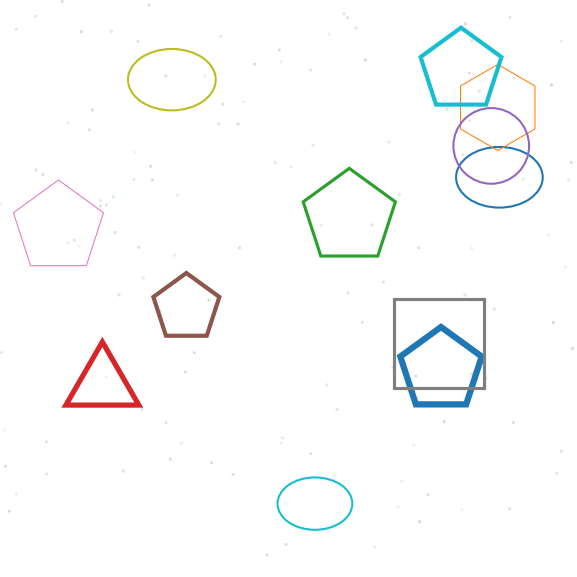[{"shape": "pentagon", "thickness": 3, "radius": 0.37, "center": [0.764, 0.359]}, {"shape": "oval", "thickness": 1, "radius": 0.38, "center": [0.865, 0.692]}, {"shape": "hexagon", "thickness": 0.5, "radius": 0.37, "center": [0.862, 0.813]}, {"shape": "pentagon", "thickness": 1.5, "radius": 0.42, "center": [0.605, 0.624]}, {"shape": "triangle", "thickness": 2.5, "radius": 0.36, "center": [0.177, 0.334]}, {"shape": "circle", "thickness": 1, "radius": 0.33, "center": [0.851, 0.746]}, {"shape": "pentagon", "thickness": 2, "radius": 0.3, "center": [0.323, 0.466]}, {"shape": "pentagon", "thickness": 0.5, "radius": 0.41, "center": [0.101, 0.605]}, {"shape": "square", "thickness": 1.5, "radius": 0.39, "center": [0.76, 0.405]}, {"shape": "oval", "thickness": 1, "radius": 0.38, "center": [0.298, 0.861]}, {"shape": "oval", "thickness": 1, "radius": 0.32, "center": [0.545, 0.127]}, {"shape": "pentagon", "thickness": 2, "radius": 0.37, "center": [0.798, 0.878]}]